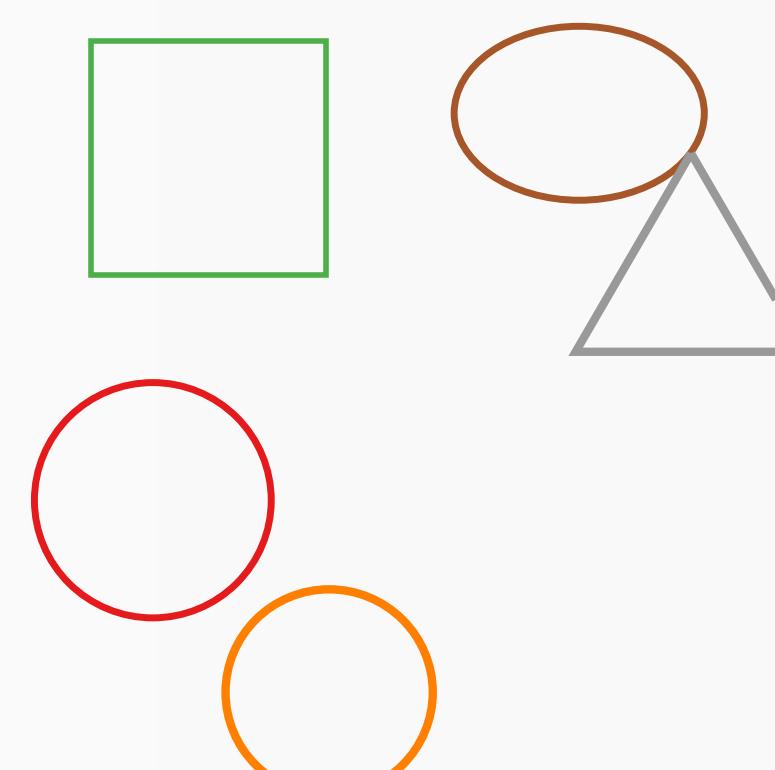[{"shape": "circle", "thickness": 2.5, "radius": 0.76, "center": [0.197, 0.35]}, {"shape": "square", "thickness": 2, "radius": 0.76, "center": [0.269, 0.795]}, {"shape": "circle", "thickness": 3, "radius": 0.67, "center": [0.425, 0.101]}, {"shape": "oval", "thickness": 2.5, "radius": 0.81, "center": [0.747, 0.853]}, {"shape": "triangle", "thickness": 3, "radius": 0.86, "center": [0.892, 0.629]}]